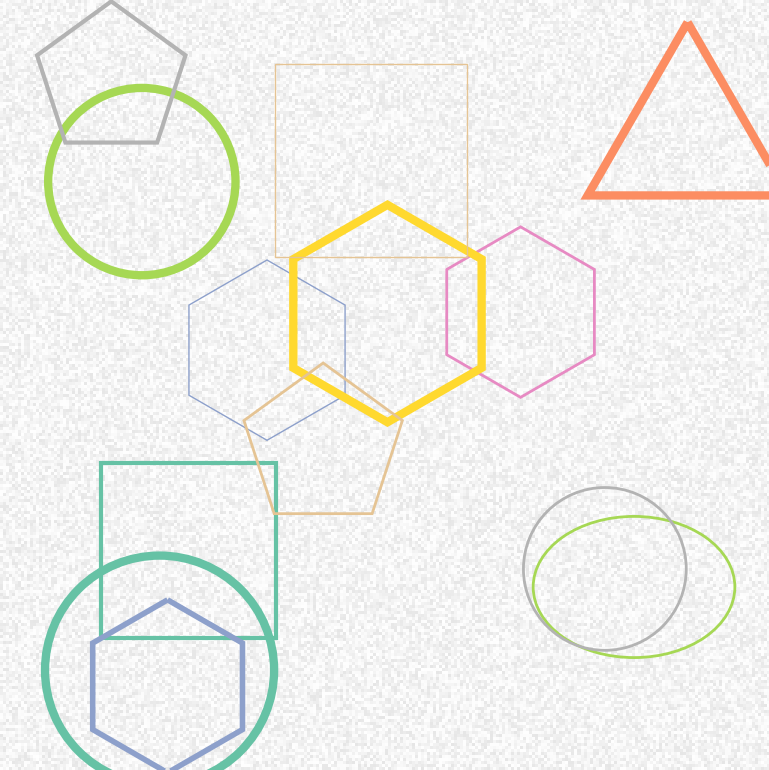[{"shape": "circle", "thickness": 3, "radius": 0.74, "center": [0.207, 0.13]}, {"shape": "square", "thickness": 1.5, "radius": 0.57, "center": [0.245, 0.285]}, {"shape": "triangle", "thickness": 3, "radius": 0.75, "center": [0.893, 0.821]}, {"shape": "hexagon", "thickness": 2, "radius": 0.56, "center": [0.218, 0.109]}, {"shape": "hexagon", "thickness": 0.5, "radius": 0.59, "center": [0.347, 0.545]}, {"shape": "hexagon", "thickness": 1, "radius": 0.55, "center": [0.676, 0.595]}, {"shape": "oval", "thickness": 1, "radius": 0.65, "center": [0.823, 0.238]}, {"shape": "circle", "thickness": 3, "radius": 0.61, "center": [0.184, 0.764]}, {"shape": "hexagon", "thickness": 3, "radius": 0.71, "center": [0.503, 0.593]}, {"shape": "square", "thickness": 0.5, "radius": 0.63, "center": [0.482, 0.791]}, {"shape": "pentagon", "thickness": 1, "radius": 0.54, "center": [0.42, 0.42]}, {"shape": "pentagon", "thickness": 1.5, "radius": 0.51, "center": [0.145, 0.897]}, {"shape": "circle", "thickness": 1, "radius": 0.53, "center": [0.786, 0.261]}]